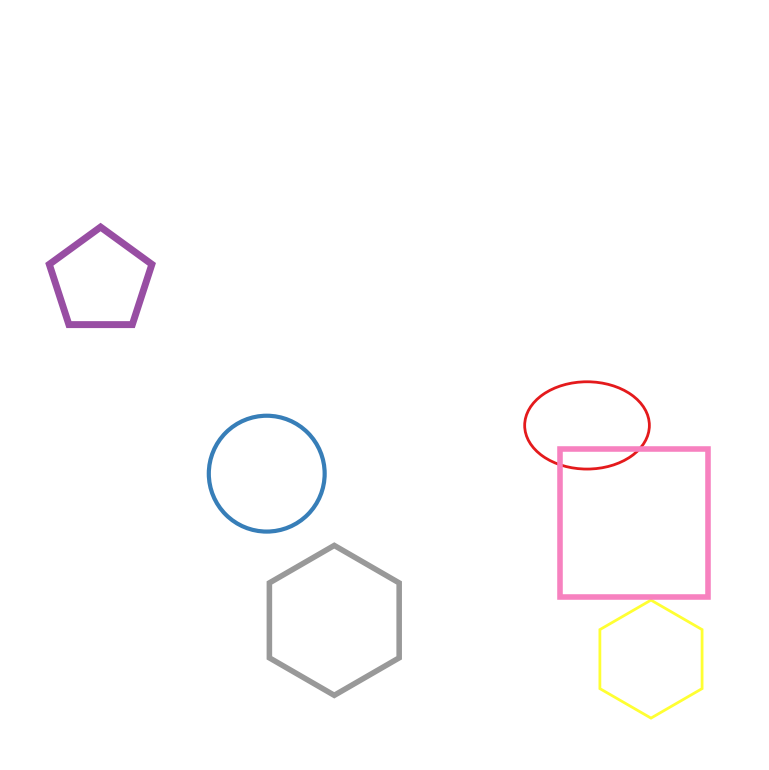[{"shape": "oval", "thickness": 1, "radius": 0.4, "center": [0.762, 0.448]}, {"shape": "circle", "thickness": 1.5, "radius": 0.38, "center": [0.346, 0.385]}, {"shape": "pentagon", "thickness": 2.5, "radius": 0.35, "center": [0.131, 0.635]}, {"shape": "hexagon", "thickness": 1, "radius": 0.38, "center": [0.845, 0.144]}, {"shape": "square", "thickness": 2, "radius": 0.48, "center": [0.823, 0.321]}, {"shape": "hexagon", "thickness": 2, "radius": 0.49, "center": [0.434, 0.194]}]